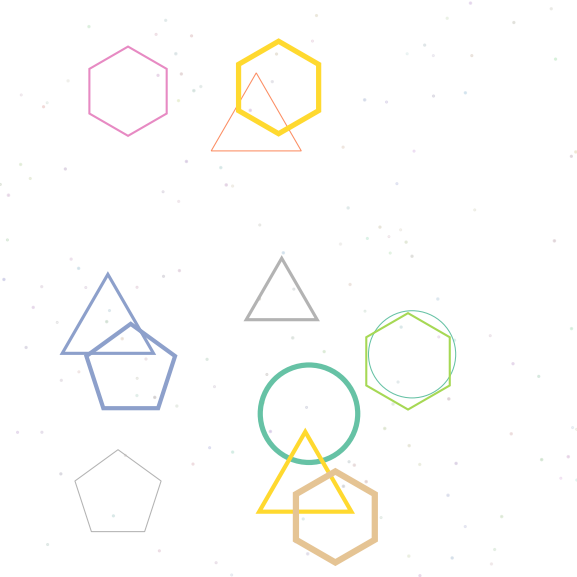[{"shape": "circle", "thickness": 2.5, "radius": 0.42, "center": [0.535, 0.283]}, {"shape": "circle", "thickness": 0.5, "radius": 0.38, "center": [0.714, 0.386]}, {"shape": "triangle", "thickness": 0.5, "radius": 0.45, "center": [0.444, 0.783]}, {"shape": "pentagon", "thickness": 2, "radius": 0.4, "center": [0.226, 0.358]}, {"shape": "triangle", "thickness": 1.5, "radius": 0.46, "center": [0.187, 0.433]}, {"shape": "hexagon", "thickness": 1, "radius": 0.39, "center": [0.222, 0.841]}, {"shape": "hexagon", "thickness": 1, "radius": 0.42, "center": [0.707, 0.373]}, {"shape": "triangle", "thickness": 2, "radius": 0.46, "center": [0.529, 0.159]}, {"shape": "hexagon", "thickness": 2.5, "radius": 0.4, "center": [0.482, 0.848]}, {"shape": "hexagon", "thickness": 3, "radius": 0.39, "center": [0.581, 0.104]}, {"shape": "triangle", "thickness": 1.5, "radius": 0.35, "center": [0.488, 0.481]}, {"shape": "pentagon", "thickness": 0.5, "radius": 0.39, "center": [0.204, 0.142]}]